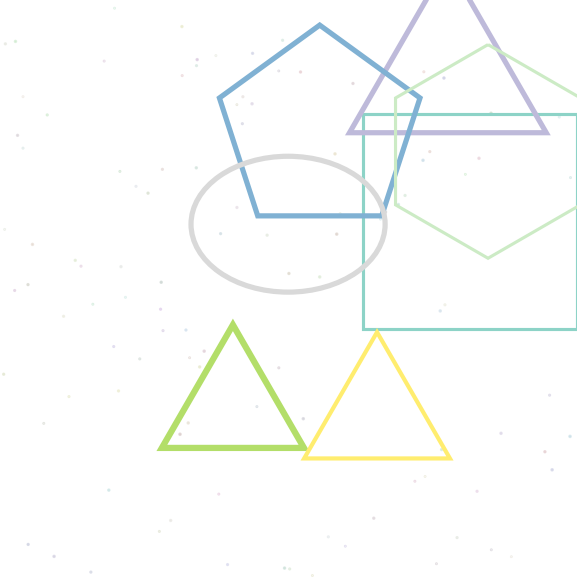[{"shape": "square", "thickness": 1.5, "radius": 0.93, "center": [0.814, 0.616]}, {"shape": "triangle", "thickness": 2.5, "radius": 0.98, "center": [0.776, 0.868]}, {"shape": "pentagon", "thickness": 2.5, "radius": 0.91, "center": [0.554, 0.773]}, {"shape": "triangle", "thickness": 3, "radius": 0.71, "center": [0.403, 0.295]}, {"shape": "oval", "thickness": 2.5, "radius": 0.84, "center": [0.499, 0.611]}, {"shape": "hexagon", "thickness": 1.5, "radius": 0.92, "center": [0.845, 0.737]}, {"shape": "triangle", "thickness": 2, "radius": 0.73, "center": [0.653, 0.278]}]